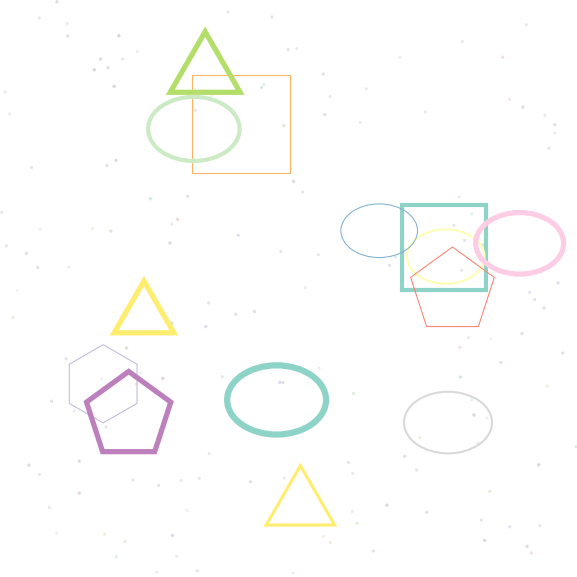[{"shape": "oval", "thickness": 3, "radius": 0.43, "center": [0.479, 0.307]}, {"shape": "square", "thickness": 2, "radius": 0.37, "center": [0.769, 0.571]}, {"shape": "oval", "thickness": 1, "radius": 0.34, "center": [0.772, 0.555]}, {"shape": "hexagon", "thickness": 0.5, "radius": 0.34, "center": [0.179, 0.335]}, {"shape": "pentagon", "thickness": 0.5, "radius": 0.38, "center": [0.784, 0.495]}, {"shape": "oval", "thickness": 0.5, "radius": 0.33, "center": [0.657, 0.6]}, {"shape": "square", "thickness": 0.5, "radius": 0.43, "center": [0.417, 0.785]}, {"shape": "triangle", "thickness": 2.5, "radius": 0.35, "center": [0.355, 0.874]}, {"shape": "oval", "thickness": 2.5, "radius": 0.38, "center": [0.9, 0.578]}, {"shape": "oval", "thickness": 1, "radius": 0.38, "center": [0.776, 0.267]}, {"shape": "pentagon", "thickness": 2.5, "radius": 0.38, "center": [0.223, 0.279]}, {"shape": "oval", "thickness": 2, "radius": 0.4, "center": [0.336, 0.776]}, {"shape": "triangle", "thickness": 2.5, "radius": 0.3, "center": [0.249, 0.453]}, {"shape": "triangle", "thickness": 1.5, "radius": 0.34, "center": [0.52, 0.124]}]